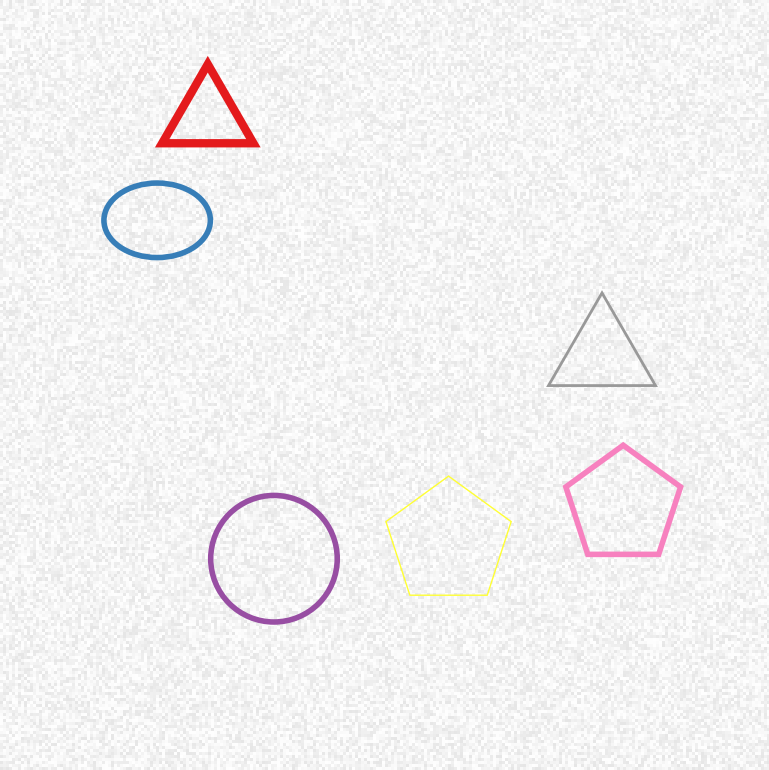[{"shape": "triangle", "thickness": 3, "radius": 0.34, "center": [0.27, 0.848]}, {"shape": "oval", "thickness": 2, "radius": 0.35, "center": [0.204, 0.714]}, {"shape": "circle", "thickness": 2, "radius": 0.41, "center": [0.356, 0.274]}, {"shape": "pentagon", "thickness": 0.5, "radius": 0.43, "center": [0.583, 0.296]}, {"shape": "pentagon", "thickness": 2, "radius": 0.39, "center": [0.809, 0.343]}, {"shape": "triangle", "thickness": 1, "radius": 0.4, "center": [0.782, 0.539]}]